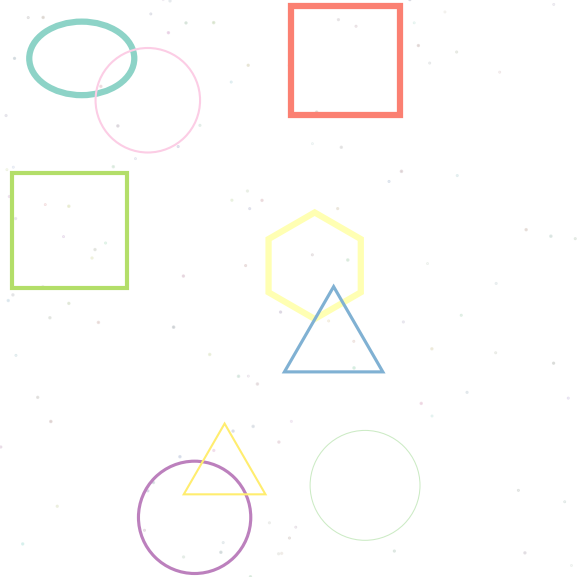[{"shape": "oval", "thickness": 3, "radius": 0.45, "center": [0.142, 0.898]}, {"shape": "hexagon", "thickness": 3, "radius": 0.46, "center": [0.545, 0.539]}, {"shape": "square", "thickness": 3, "radius": 0.47, "center": [0.598, 0.895]}, {"shape": "triangle", "thickness": 1.5, "radius": 0.49, "center": [0.578, 0.404]}, {"shape": "square", "thickness": 2, "radius": 0.5, "center": [0.121, 0.6]}, {"shape": "circle", "thickness": 1, "radius": 0.45, "center": [0.256, 0.826]}, {"shape": "circle", "thickness": 1.5, "radius": 0.49, "center": [0.337, 0.103]}, {"shape": "circle", "thickness": 0.5, "radius": 0.48, "center": [0.632, 0.159]}, {"shape": "triangle", "thickness": 1, "radius": 0.41, "center": [0.389, 0.184]}]